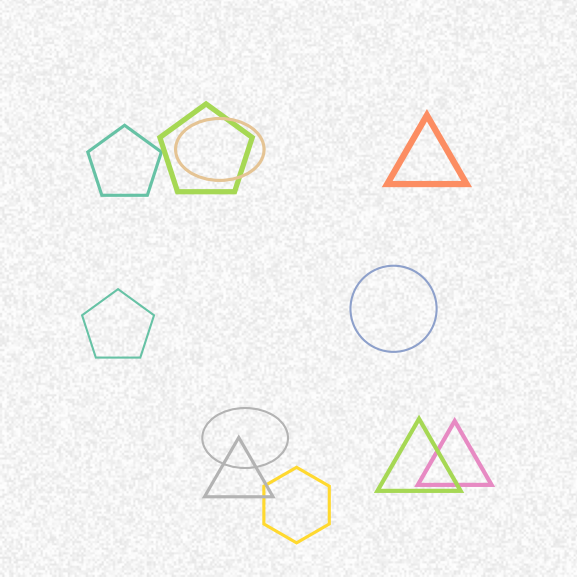[{"shape": "pentagon", "thickness": 1.5, "radius": 0.34, "center": [0.216, 0.715]}, {"shape": "pentagon", "thickness": 1, "radius": 0.33, "center": [0.204, 0.433]}, {"shape": "triangle", "thickness": 3, "radius": 0.4, "center": [0.739, 0.72]}, {"shape": "circle", "thickness": 1, "radius": 0.37, "center": [0.681, 0.464]}, {"shape": "triangle", "thickness": 2, "radius": 0.37, "center": [0.787, 0.196]}, {"shape": "triangle", "thickness": 2, "radius": 0.42, "center": [0.726, 0.191]}, {"shape": "pentagon", "thickness": 2.5, "radius": 0.42, "center": [0.357, 0.735]}, {"shape": "hexagon", "thickness": 1.5, "radius": 0.33, "center": [0.514, 0.125]}, {"shape": "oval", "thickness": 1.5, "radius": 0.38, "center": [0.381, 0.74]}, {"shape": "oval", "thickness": 1, "radius": 0.37, "center": [0.424, 0.241]}, {"shape": "triangle", "thickness": 1.5, "radius": 0.34, "center": [0.413, 0.173]}]